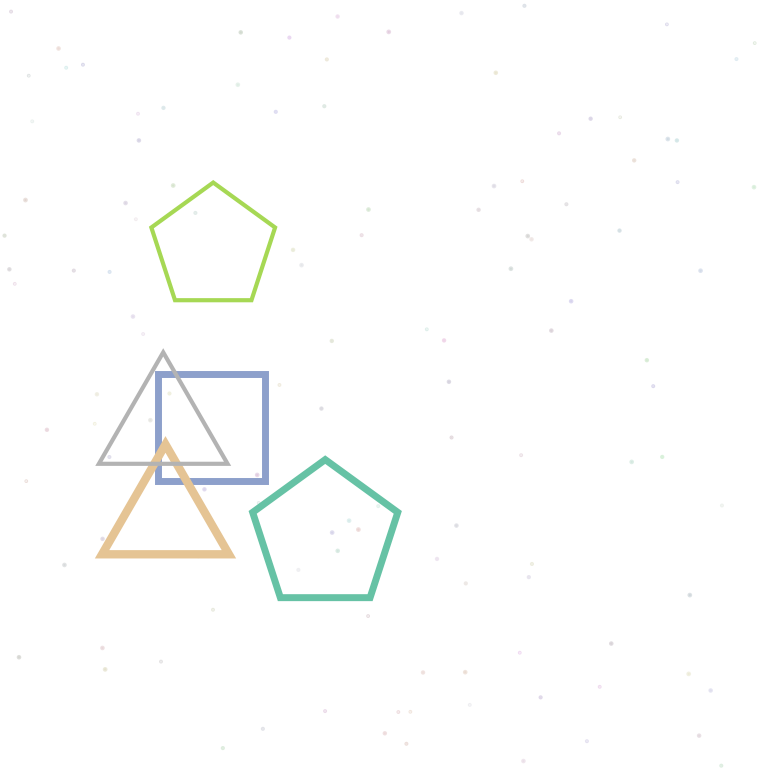[{"shape": "pentagon", "thickness": 2.5, "radius": 0.5, "center": [0.422, 0.304]}, {"shape": "square", "thickness": 2.5, "radius": 0.35, "center": [0.275, 0.445]}, {"shape": "pentagon", "thickness": 1.5, "radius": 0.42, "center": [0.277, 0.678]}, {"shape": "triangle", "thickness": 3, "radius": 0.48, "center": [0.215, 0.328]}, {"shape": "triangle", "thickness": 1.5, "radius": 0.48, "center": [0.212, 0.446]}]